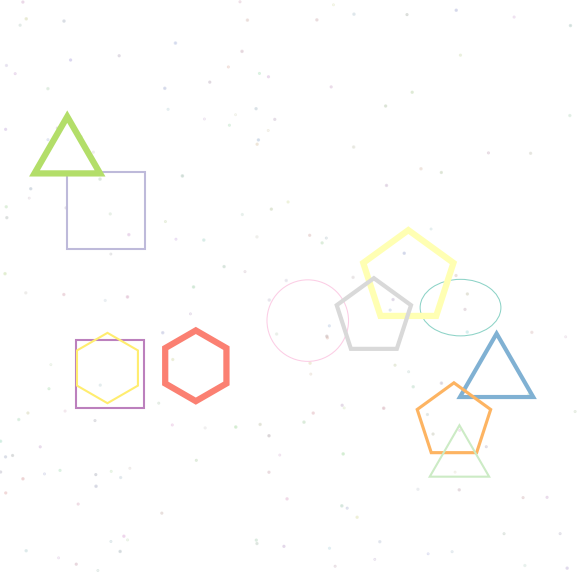[{"shape": "oval", "thickness": 0.5, "radius": 0.35, "center": [0.797, 0.466]}, {"shape": "pentagon", "thickness": 3, "radius": 0.41, "center": [0.707, 0.519]}, {"shape": "square", "thickness": 1, "radius": 0.33, "center": [0.184, 0.635]}, {"shape": "hexagon", "thickness": 3, "radius": 0.31, "center": [0.339, 0.366]}, {"shape": "triangle", "thickness": 2, "radius": 0.37, "center": [0.86, 0.348]}, {"shape": "pentagon", "thickness": 1.5, "radius": 0.33, "center": [0.786, 0.269]}, {"shape": "triangle", "thickness": 3, "radius": 0.33, "center": [0.116, 0.732]}, {"shape": "circle", "thickness": 0.5, "radius": 0.35, "center": [0.533, 0.444]}, {"shape": "pentagon", "thickness": 2, "radius": 0.34, "center": [0.647, 0.45]}, {"shape": "square", "thickness": 1, "radius": 0.29, "center": [0.19, 0.351]}, {"shape": "triangle", "thickness": 1, "radius": 0.3, "center": [0.796, 0.203]}, {"shape": "hexagon", "thickness": 1, "radius": 0.3, "center": [0.186, 0.362]}]